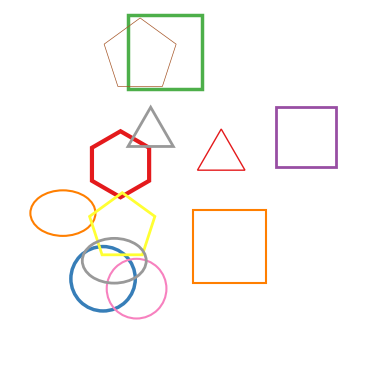[{"shape": "triangle", "thickness": 1, "radius": 0.36, "center": [0.575, 0.594]}, {"shape": "hexagon", "thickness": 3, "radius": 0.43, "center": [0.313, 0.573]}, {"shape": "circle", "thickness": 2.5, "radius": 0.42, "center": [0.268, 0.276]}, {"shape": "square", "thickness": 2.5, "radius": 0.48, "center": [0.428, 0.864]}, {"shape": "square", "thickness": 2, "radius": 0.39, "center": [0.795, 0.644]}, {"shape": "oval", "thickness": 1.5, "radius": 0.42, "center": [0.163, 0.446]}, {"shape": "square", "thickness": 1.5, "radius": 0.47, "center": [0.596, 0.359]}, {"shape": "pentagon", "thickness": 2, "radius": 0.45, "center": [0.317, 0.41]}, {"shape": "pentagon", "thickness": 0.5, "radius": 0.49, "center": [0.364, 0.855]}, {"shape": "circle", "thickness": 1.5, "radius": 0.39, "center": [0.355, 0.25]}, {"shape": "oval", "thickness": 2, "radius": 0.42, "center": [0.297, 0.323]}, {"shape": "triangle", "thickness": 2, "radius": 0.34, "center": [0.391, 0.654]}]